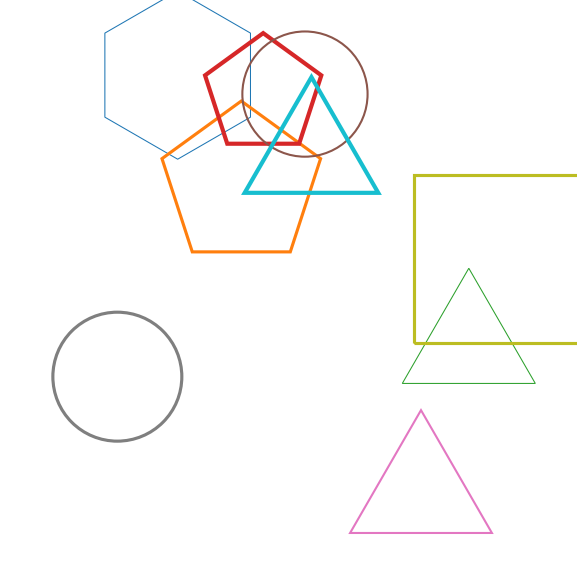[{"shape": "hexagon", "thickness": 0.5, "radius": 0.73, "center": [0.308, 0.869]}, {"shape": "pentagon", "thickness": 1.5, "radius": 0.72, "center": [0.418, 0.68]}, {"shape": "triangle", "thickness": 0.5, "radius": 0.66, "center": [0.812, 0.402]}, {"shape": "pentagon", "thickness": 2, "radius": 0.53, "center": [0.456, 0.836]}, {"shape": "circle", "thickness": 1, "radius": 0.54, "center": [0.528, 0.836]}, {"shape": "triangle", "thickness": 1, "radius": 0.71, "center": [0.729, 0.147]}, {"shape": "circle", "thickness": 1.5, "radius": 0.56, "center": [0.203, 0.347]}, {"shape": "square", "thickness": 1.5, "radius": 0.73, "center": [0.862, 0.551]}, {"shape": "triangle", "thickness": 2, "radius": 0.67, "center": [0.539, 0.732]}]